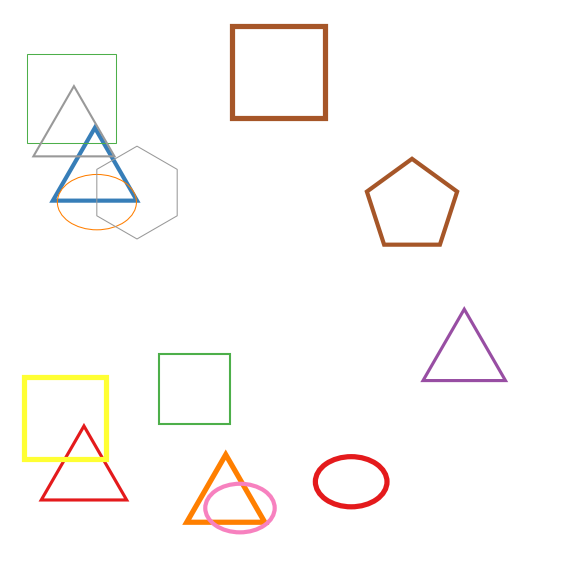[{"shape": "triangle", "thickness": 1.5, "radius": 0.43, "center": [0.145, 0.176]}, {"shape": "oval", "thickness": 2.5, "radius": 0.31, "center": [0.608, 0.165]}, {"shape": "triangle", "thickness": 2, "radius": 0.42, "center": [0.164, 0.694]}, {"shape": "square", "thickness": 0.5, "radius": 0.38, "center": [0.124, 0.828]}, {"shape": "square", "thickness": 1, "radius": 0.31, "center": [0.337, 0.325]}, {"shape": "triangle", "thickness": 1.5, "radius": 0.41, "center": [0.804, 0.381]}, {"shape": "oval", "thickness": 0.5, "radius": 0.34, "center": [0.168, 0.649]}, {"shape": "triangle", "thickness": 2.5, "radius": 0.39, "center": [0.391, 0.134]}, {"shape": "square", "thickness": 2.5, "radius": 0.36, "center": [0.113, 0.276]}, {"shape": "pentagon", "thickness": 2, "radius": 0.41, "center": [0.713, 0.642]}, {"shape": "square", "thickness": 2.5, "radius": 0.4, "center": [0.482, 0.874]}, {"shape": "oval", "thickness": 2, "radius": 0.3, "center": [0.416, 0.119]}, {"shape": "triangle", "thickness": 1, "radius": 0.41, "center": [0.128, 0.769]}, {"shape": "hexagon", "thickness": 0.5, "radius": 0.4, "center": [0.237, 0.666]}]